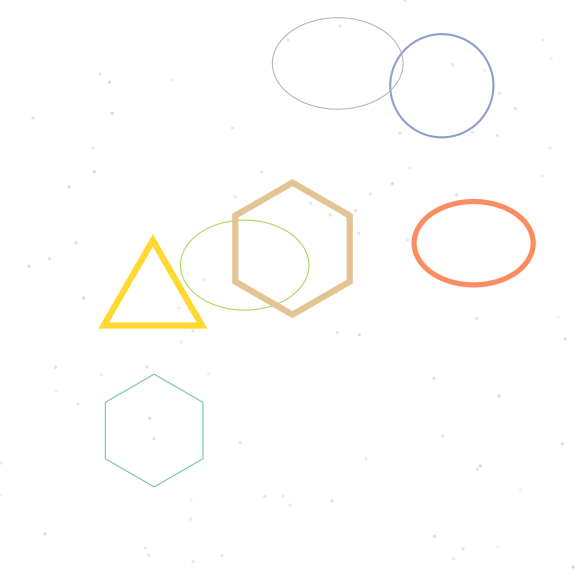[{"shape": "hexagon", "thickness": 0.5, "radius": 0.49, "center": [0.267, 0.254]}, {"shape": "oval", "thickness": 2.5, "radius": 0.52, "center": [0.82, 0.578]}, {"shape": "circle", "thickness": 1, "radius": 0.45, "center": [0.765, 0.851]}, {"shape": "oval", "thickness": 0.5, "radius": 0.56, "center": [0.424, 0.54]}, {"shape": "triangle", "thickness": 3, "radius": 0.49, "center": [0.265, 0.485]}, {"shape": "hexagon", "thickness": 3, "radius": 0.57, "center": [0.506, 0.569]}, {"shape": "oval", "thickness": 0.5, "radius": 0.57, "center": [0.585, 0.889]}]